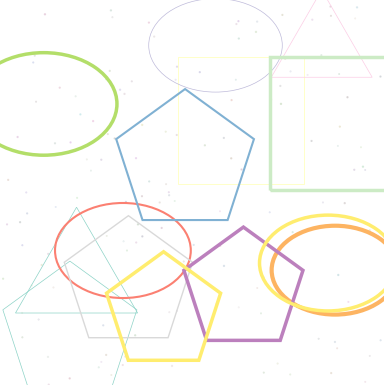[{"shape": "triangle", "thickness": 0.5, "radius": 0.92, "center": [0.199, 0.279]}, {"shape": "pentagon", "thickness": 0.5, "radius": 0.92, "center": [0.182, 0.139]}, {"shape": "square", "thickness": 0.5, "radius": 0.82, "center": [0.626, 0.687]}, {"shape": "oval", "thickness": 0.5, "radius": 0.87, "center": [0.56, 0.882]}, {"shape": "oval", "thickness": 1.5, "radius": 0.88, "center": [0.319, 0.349]}, {"shape": "pentagon", "thickness": 1.5, "radius": 0.94, "center": [0.481, 0.581]}, {"shape": "oval", "thickness": 3, "radius": 0.82, "center": [0.87, 0.298]}, {"shape": "oval", "thickness": 2.5, "radius": 0.95, "center": [0.114, 0.73]}, {"shape": "triangle", "thickness": 0.5, "radius": 0.76, "center": [0.836, 0.875]}, {"shape": "pentagon", "thickness": 1, "radius": 0.88, "center": [0.334, 0.265]}, {"shape": "pentagon", "thickness": 2.5, "radius": 0.81, "center": [0.632, 0.248]}, {"shape": "square", "thickness": 2.5, "radius": 0.86, "center": [0.874, 0.68]}, {"shape": "oval", "thickness": 2.5, "radius": 0.89, "center": [0.852, 0.317]}, {"shape": "pentagon", "thickness": 2.5, "radius": 0.78, "center": [0.425, 0.19]}]